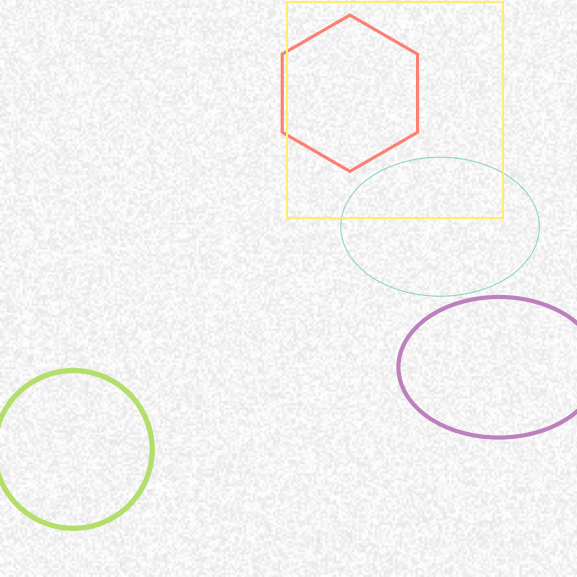[{"shape": "oval", "thickness": 0.5, "radius": 0.86, "center": [0.762, 0.607]}, {"shape": "hexagon", "thickness": 1.5, "radius": 0.68, "center": [0.606, 0.838]}, {"shape": "circle", "thickness": 2.5, "radius": 0.68, "center": [0.127, 0.221]}, {"shape": "oval", "thickness": 2, "radius": 0.87, "center": [0.864, 0.363]}, {"shape": "square", "thickness": 1, "radius": 0.94, "center": [0.684, 0.809]}]